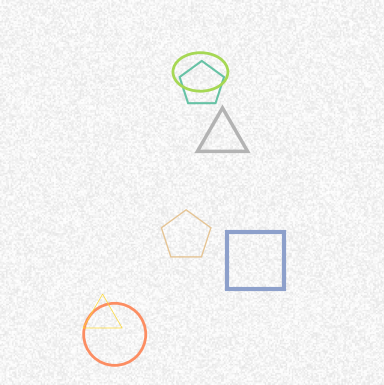[{"shape": "pentagon", "thickness": 1.5, "radius": 0.3, "center": [0.524, 0.781]}, {"shape": "circle", "thickness": 2, "radius": 0.4, "center": [0.298, 0.132]}, {"shape": "square", "thickness": 3, "radius": 0.37, "center": [0.663, 0.324]}, {"shape": "oval", "thickness": 2, "radius": 0.36, "center": [0.521, 0.813]}, {"shape": "triangle", "thickness": 0.5, "radius": 0.29, "center": [0.266, 0.177]}, {"shape": "pentagon", "thickness": 1, "radius": 0.34, "center": [0.483, 0.387]}, {"shape": "triangle", "thickness": 2.5, "radius": 0.38, "center": [0.578, 0.644]}]